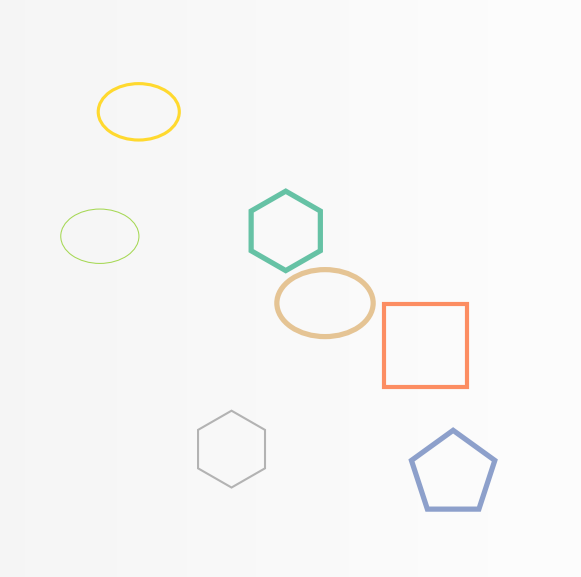[{"shape": "hexagon", "thickness": 2.5, "radius": 0.34, "center": [0.492, 0.599]}, {"shape": "square", "thickness": 2, "radius": 0.36, "center": [0.732, 0.4]}, {"shape": "pentagon", "thickness": 2.5, "radius": 0.38, "center": [0.78, 0.179]}, {"shape": "oval", "thickness": 0.5, "radius": 0.34, "center": [0.172, 0.59]}, {"shape": "oval", "thickness": 1.5, "radius": 0.35, "center": [0.239, 0.806]}, {"shape": "oval", "thickness": 2.5, "radius": 0.41, "center": [0.559, 0.474]}, {"shape": "hexagon", "thickness": 1, "radius": 0.33, "center": [0.398, 0.221]}]